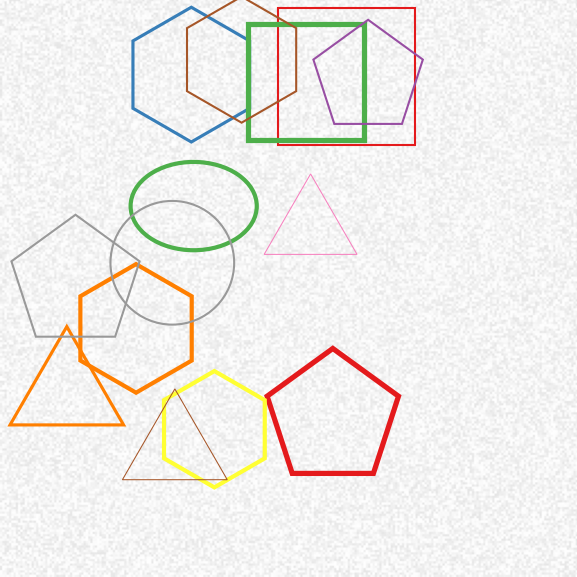[{"shape": "square", "thickness": 1, "radius": 0.59, "center": [0.6, 0.867]}, {"shape": "pentagon", "thickness": 2.5, "radius": 0.6, "center": [0.576, 0.276]}, {"shape": "hexagon", "thickness": 1.5, "radius": 0.58, "center": [0.331, 0.87]}, {"shape": "square", "thickness": 2.5, "radius": 0.5, "center": [0.53, 0.858]}, {"shape": "oval", "thickness": 2, "radius": 0.55, "center": [0.335, 0.642]}, {"shape": "pentagon", "thickness": 1, "radius": 0.5, "center": [0.637, 0.865]}, {"shape": "triangle", "thickness": 1.5, "radius": 0.57, "center": [0.116, 0.32]}, {"shape": "hexagon", "thickness": 2, "radius": 0.56, "center": [0.236, 0.43]}, {"shape": "hexagon", "thickness": 2, "radius": 0.5, "center": [0.371, 0.256]}, {"shape": "triangle", "thickness": 0.5, "radius": 0.52, "center": [0.303, 0.221]}, {"shape": "hexagon", "thickness": 1, "radius": 0.55, "center": [0.418, 0.896]}, {"shape": "triangle", "thickness": 0.5, "radius": 0.46, "center": [0.538, 0.605]}, {"shape": "pentagon", "thickness": 1, "radius": 0.58, "center": [0.131, 0.511]}, {"shape": "circle", "thickness": 1, "radius": 0.54, "center": [0.298, 0.544]}]